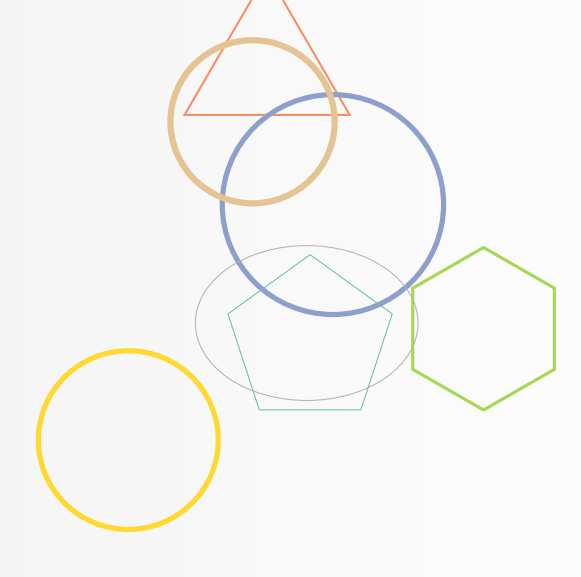[{"shape": "pentagon", "thickness": 0.5, "radius": 0.74, "center": [0.533, 0.41]}, {"shape": "triangle", "thickness": 1, "radius": 0.82, "center": [0.46, 0.882]}, {"shape": "circle", "thickness": 2.5, "radius": 0.95, "center": [0.573, 0.645]}, {"shape": "hexagon", "thickness": 1.5, "radius": 0.7, "center": [0.832, 0.43]}, {"shape": "circle", "thickness": 2.5, "radius": 0.77, "center": [0.221, 0.237]}, {"shape": "circle", "thickness": 3, "radius": 0.71, "center": [0.435, 0.788]}, {"shape": "oval", "thickness": 0.5, "radius": 0.96, "center": [0.528, 0.44]}]